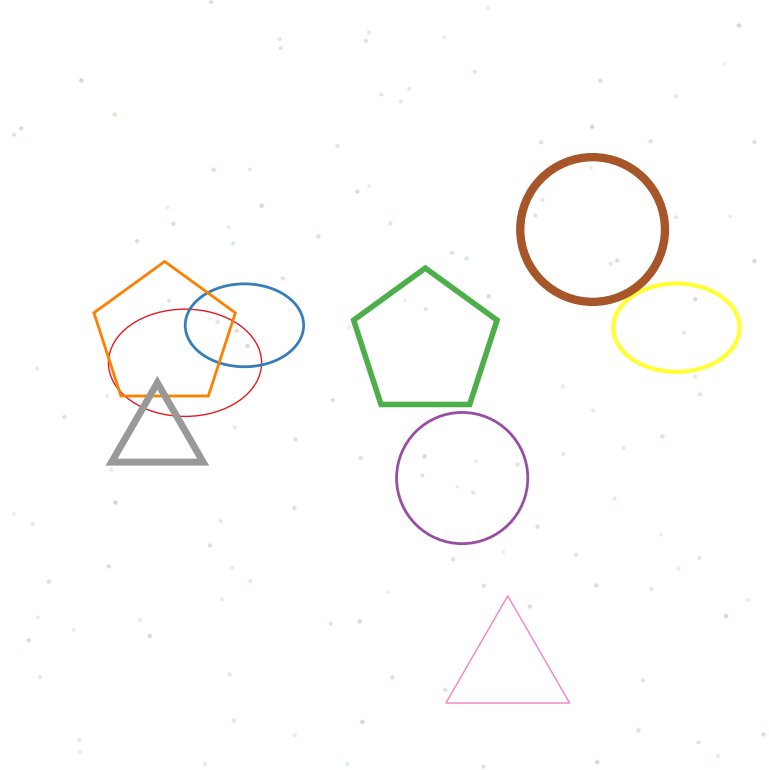[{"shape": "oval", "thickness": 0.5, "radius": 0.5, "center": [0.24, 0.529]}, {"shape": "oval", "thickness": 1, "radius": 0.38, "center": [0.317, 0.578]}, {"shape": "pentagon", "thickness": 2, "radius": 0.49, "center": [0.552, 0.554]}, {"shape": "circle", "thickness": 1, "radius": 0.43, "center": [0.6, 0.379]}, {"shape": "pentagon", "thickness": 1, "radius": 0.48, "center": [0.214, 0.564]}, {"shape": "oval", "thickness": 1.5, "radius": 0.41, "center": [0.879, 0.574]}, {"shape": "circle", "thickness": 3, "radius": 0.47, "center": [0.77, 0.702]}, {"shape": "triangle", "thickness": 0.5, "radius": 0.46, "center": [0.659, 0.133]}, {"shape": "triangle", "thickness": 2.5, "radius": 0.34, "center": [0.204, 0.434]}]